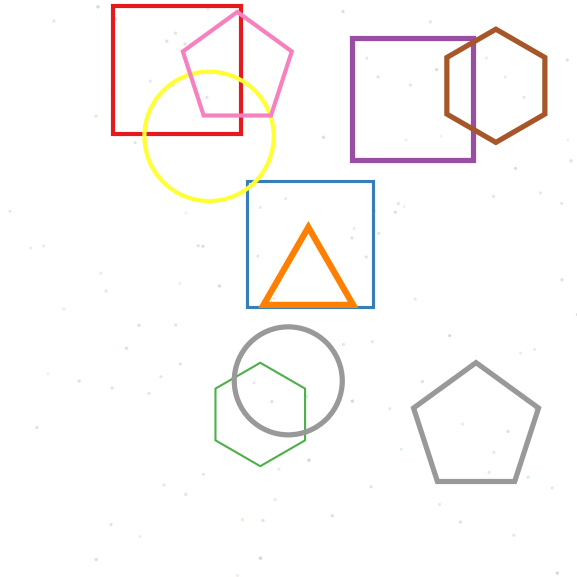[{"shape": "square", "thickness": 2, "radius": 0.55, "center": [0.307, 0.878]}, {"shape": "square", "thickness": 1.5, "radius": 0.54, "center": [0.536, 0.576]}, {"shape": "hexagon", "thickness": 1, "radius": 0.45, "center": [0.451, 0.281]}, {"shape": "square", "thickness": 2.5, "radius": 0.52, "center": [0.714, 0.828]}, {"shape": "triangle", "thickness": 3, "radius": 0.45, "center": [0.534, 0.516]}, {"shape": "circle", "thickness": 2, "radius": 0.56, "center": [0.362, 0.763]}, {"shape": "hexagon", "thickness": 2.5, "radius": 0.49, "center": [0.859, 0.851]}, {"shape": "pentagon", "thickness": 2, "radius": 0.5, "center": [0.411, 0.879]}, {"shape": "pentagon", "thickness": 2.5, "radius": 0.57, "center": [0.824, 0.257]}, {"shape": "circle", "thickness": 2.5, "radius": 0.47, "center": [0.499, 0.34]}]